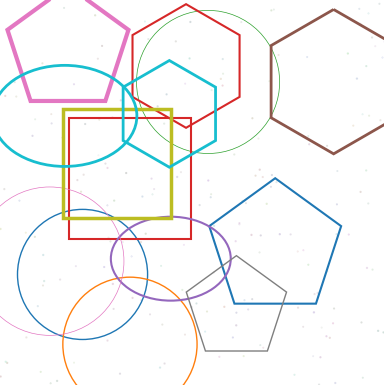[{"shape": "circle", "thickness": 1, "radius": 0.84, "center": [0.214, 0.287]}, {"shape": "pentagon", "thickness": 1.5, "radius": 0.9, "center": [0.715, 0.357]}, {"shape": "circle", "thickness": 1, "radius": 0.87, "center": [0.338, 0.106]}, {"shape": "circle", "thickness": 0.5, "radius": 0.93, "center": [0.54, 0.787]}, {"shape": "square", "thickness": 1.5, "radius": 0.79, "center": [0.338, 0.537]}, {"shape": "hexagon", "thickness": 1.5, "radius": 0.8, "center": [0.483, 0.829]}, {"shape": "oval", "thickness": 1.5, "radius": 0.78, "center": [0.444, 0.328]}, {"shape": "hexagon", "thickness": 2, "radius": 0.94, "center": [0.867, 0.788]}, {"shape": "pentagon", "thickness": 3, "radius": 0.83, "center": [0.177, 0.871]}, {"shape": "circle", "thickness": 0.5, "radius": 0.96, "center": [0.129, 0.322]}, {"shape": "pentagon", "thickness": 1, "radius": 0.68, "center": [0.614, 0.199]}, {"shape": "square", "thickness": 2.5, "radius": 0.71, "center": [0.304, 0.575]}, {"shape": "hexagon", "thickness": 2, "radius": 0.69, "center": [0.44, 0.704]}, {"shape": "oval", "thickness": 2, "radius": 0.94, "center": [0.168, 0.699]}]